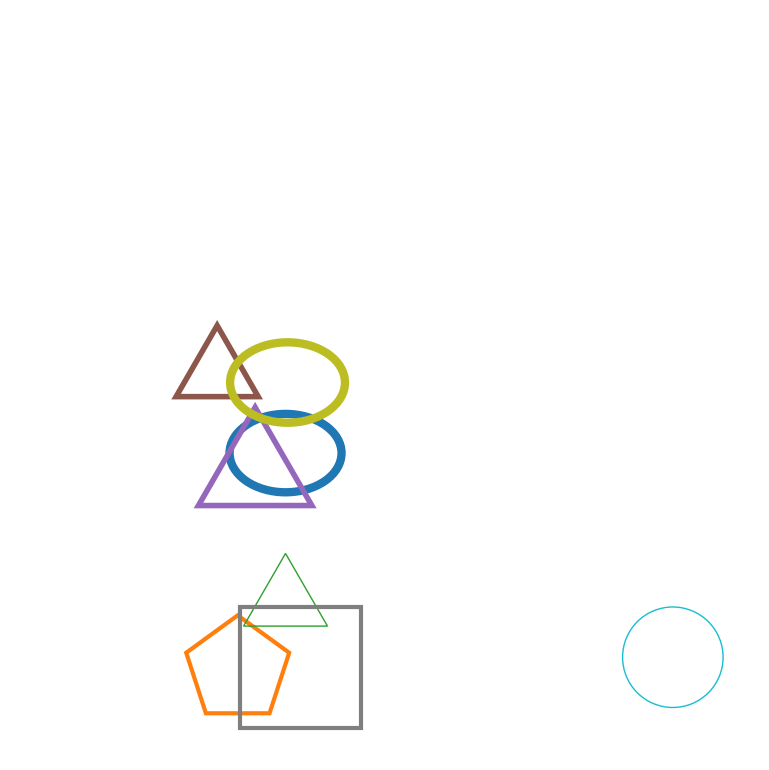[{"shape": "oval", "thickness": 3, "radius": 0.36, "center": [0.371, 0.412]}, {"shape": "pentagon", "thickness": 1.5, "radius": 0.35, "center": [0.309, 0.131]}, {"shape": "triangle", "thickness": 0.5, "radius": 0.31, "center": [0.371, 0.218]}, {"shape": "triangle", "thickness": 2, "radius": 0.43, "center": [0.331, 0.386]}, {"shape": "triangle", "thickness": 2, "radius": 0.31, "center": [0.282, 0.516]}, {"shape": "square", "thickness": 1.5, "radius": 0.39, "center": [0.39, 0.133]}, {"shape": "oval", "thickness": 3, "radius": 0.37, "center": [0.373, 0.503]}, {"shape": "circle", "thickness": 0.5, "radius": 0.33, "center": [0.874, 0.146]}]